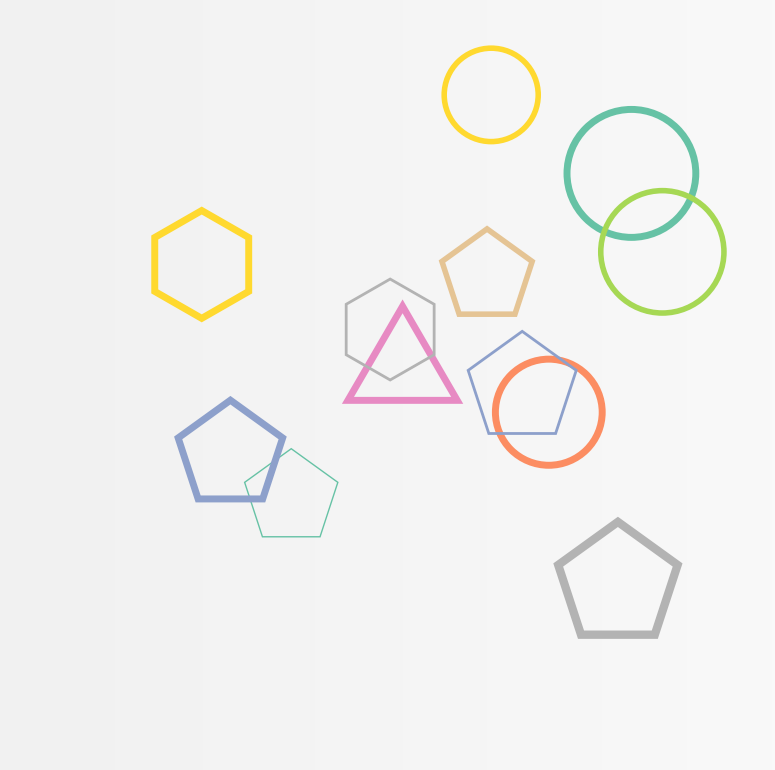[{"shape": "pentagon", "thickness": 0.5, "radius": 0.32, "center": [0.376, 0.354]}, {"shape": "circle", "thickness": 2.5, "radius": 0.42, "center": [0.815, 0.775]}, {"shape": "circle", "thickness": 2.5, "radius": 0.34, "center": [0.708, 0.465]}, {"shape": "pentagon", "thickness": 1, "radius": 0.37, "center": [0.674, 0.496]}, {"shape": "pentagon", "thickness": 2.5, "radius": 0.35, "center": [0.297, 0.409]}, {"shape": "triangle", "thickness": 2.5, "radius": 0.41, "center": [0.519, 0.521]}, {"shape": "circle", "thickness": 2, "radius": 0.4, "center": [0.855, 0.673]}, {"shape": "circle", "thickness": 2, "radius": 0.3, "center": [0.634, 0.877]}, {"shape": "hexagon", "thickness": 2.5, "radius": 0.35, "center": [0.26, 0.657]}, {"shape": "pentagon", "thickness": 2, "radius": 0.31, "center": [0.628, 0.642]}, {"shape": "pentagon", "thickness": 3, "radius": 0.4, "center": [0.797, 0.241]}, {"shape": "hexagon", "thickness": 1, "radius": 0.33, "center": [0.503, 0.572]}]